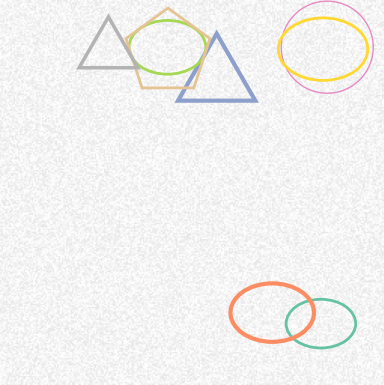[{"shape": "oval", "thickness": 2, "radius": 0.45, "center": [0.833, 0.159]}, {"shape": "oval", "thickness": 3, "radius": 0.54, "center": [0.707, 0.188]}, {"shape": "triangle", "thickness": 3, "radius": 0.58, "center": [0.563, 0.797]}, {"shape": "circle", "thickness": 1, "radius": 0.6, "center": [0.85, 0.877]}, {"shape": "oval", "thickness": 2, "radius": 0.5, "center": [0.435, 0.877]}, {"shape": "oval", "thickness": 2, "radius": 0.58, "center": [0.839, 0.872]}, {"shape": "pentagon", "thickness": 2, "radius": 0.57, "center": [0.436, 0.864]}, {"shape": "triangle", "thickness": 2.5, "radius": 0.44, "center": [0.282, 0.868]}]